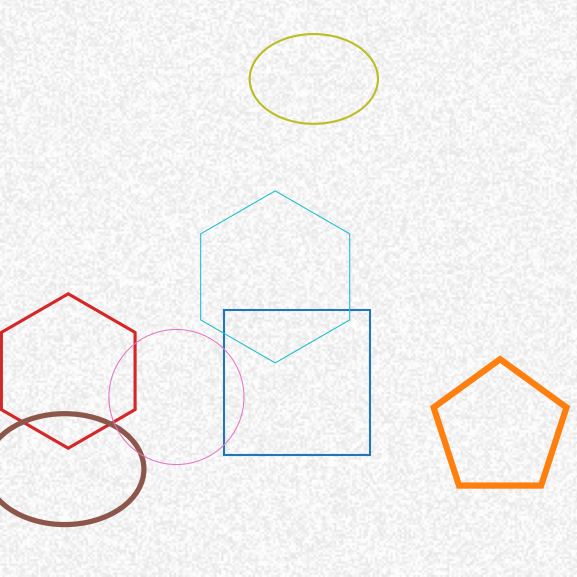[{"shape": "square", "thickness": 1, "radius": 0.63, "center": [0.515, 0.337]}, {"shape": "pentagon", "thickness": 3, "radius": 0.6, "center": [0.866, 0.256]}, {"shape": "hexagon", "thickness": 1.5, "radius": 0.67, "center": [0.118, 0.357]}, {"shape": "oval", "thickness": 2.5, "radius": 0.69, "center": [0.112, 0.187]}, {"shape": "circle", "thickness": 0.5, "radius": 0.58, "center": [0.306, 0.312]}, {"shape": "oval", "thickness": 1, "radius": 0.56, "center": [0.543, 0.862]}, {"shape": "hexagon", "thickness": 0.5, "radius": 0.75, "center": [0.477, 0.52]}]